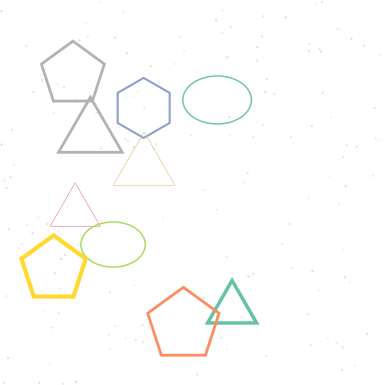[{"shape": "triangle", "thickness": 2.5, "radius": 0.37, "center": [0.603, 0.198]}, {"shape": "oval", "thickness": 1, "radius": 0.45, "center": [0.564, 0.74]}, {"shape": "pentagon", "thickness": 2, "radius": 0.49, "center": [0.476, 0.156]}, {"shape": "hexagon", "thickness": 1.5, "radius": 0.39, "center": [0.373, 0.72]}, {"shape": "triangle", "thickness": 0.5, "radius": 0.38, "center": [0.195, 0.45]}, {"shape": "oval", "thickness": 1, "radius": 0.42, "center": [0.294, 0.365]}, {"shape": "pentagon", "thickness": 3, "radius": 0.44, "center": [0.139, 0.301]}, {"shape": "triangle", "thickness": 0.5, "radius": 0.46, "center": [0.374, 0.565]}, {"shape": "pentagon", "thickness": 2, "radius": 0.43, "center": [0.189, 0.807]}, {"shape": "triangle", "thickness": 2, "radius": 0.48, "center": [0.235, 0.652]}]